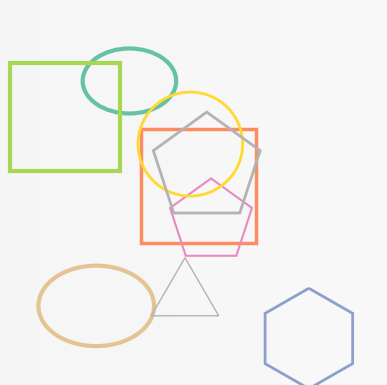[{"shape": "oval", "thickness": 3, "radius": 0.6, "center": [0.334, 0.79]}, {"shape": "square", "thickness": 2.5, "radius": 0.74, "center": [0.512, 0.517]}, {"shape": "hexagon", "thickness": 2, "radius": 0.65, "center": [0.797, 0.121]}, {"shape": "pentagon", "thickness": 1.5, "radius": 0.56, "center": [0.545, 0.426]}, {"shape": "square", "thickness": 3, "radius": 0.71, "center": [0.168, 0.696]}, {"shape": "circle", "thickness": 2, "radius": 0.68, "center": [0.491, 0.626]}, {"shape": "oval", "thickness": 3, "radius": 0.75, "center": [0.248, 0.205]}, {"shape": "pentagon", "thickness": 2, "radius": 0.72, "center": [0.534, 0.564]}, {"shape": "triangle", "thickness": 1, "radius": 0.5, "center": [0.477, 0.23]}]